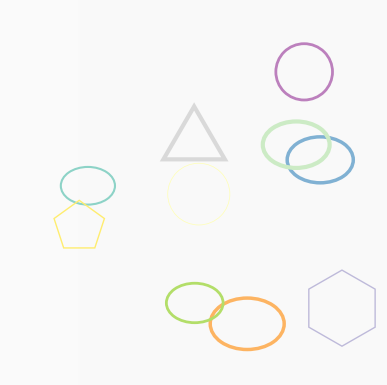[{"shape": "oval", "thickness": 1.5, "radius": 0.35, "center": [0.227, 0.517]}, {"shape": "circle", "thickness": 0.5, "radius": 0.4, "center": [0.513, 0.496]}, {"shape": "hexagon", "thickness": 1, "radius": 0.49, "center": [0.883, 0.2]}, {"shape": "oval", "thickness": 2.5, "radius": 0.43, "center": [0.826, 0.585]}, {"shape": "oval", "thickness": 2.5, "radius": 0.48, "center": [0.638, 0.159]}, {"shape": "oval", "thickness": 2, "radius": 0.37, "center": [0.503, 0.213]}, {"shape": "triangle", "thickness": 3, "radius": 0.46, "center": [0.501, 0.632]}, {"shape": "circle", "thickness": 2, "radius": 0.37, "center": [0.785, 0.813]}, {"shape": "oval", "thickness": 3, "radius": 0.43, "center": [0.764, 0.624]}, {"shape": "pentagon", "thickness": 1, "radius": 0.34, "center": [0.204, 0.411]}]